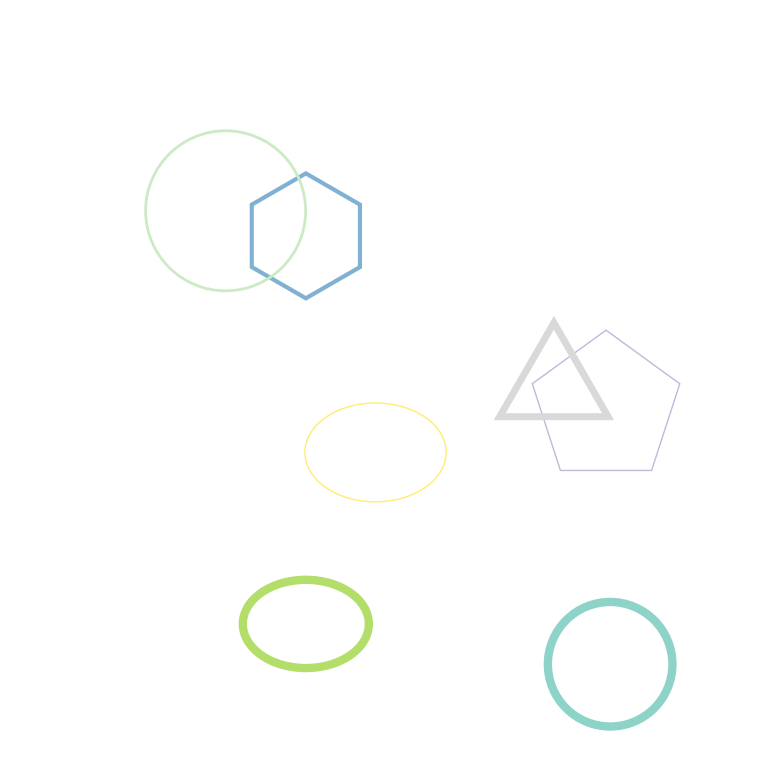[{"shape": "circle", "thickness": 3, "radius": 0.4, "center": [0.792, 0.137]}, {"shape": "pentagon", "thickness": 0.5, "radius": 0.5, "center": [0.787, 0.47]}, {"shape": "hexagon", "thickness": 1.5, "radius": 0.41, "center": [0.397, 0.694]}, {"shape": "oval", "thickness": 3, "radius": 0.41, "center": [0.397, 0.19]}, {"shape": "triangle", "thickness": 2.5, "radius": 0.41, "center": [0.719, 0.5]}, {"shape": "circle", "thickness": 1, "radius": 0.52, "center": [0.293, 0.726]}, {"shape": "oval", "thickness": 0.5, "radius": 0.46, "center": [0.488, 0.412]}]